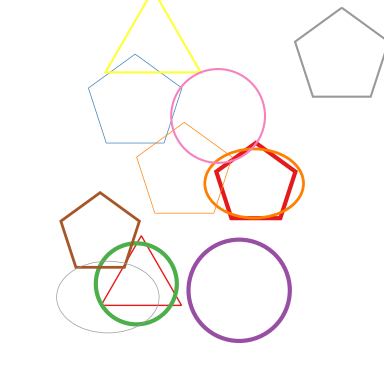[{"shape": "triangle", "thickness": 1, "radius": 0.6, "center": [0.367, 0.267]}, {"shape": "pentagon", "thickness": 3, "radius": 0.54, "center": [0.665, 0.521]}, {"shape": "pentagon", "thickness": 0.5, "radius": 0.64, "center": [0.351, 0.732]}, {"shape": "circle", "thickness": 3, "radius": 0.53, "center": [0.354, 0.263]}, {"shape": "circle", "thickness": 3, "radius": 0.66, "center": [0.621, 0.246]}, {"shape": "oval", "thickness": 2, "radius": 0.64, "center": [0.66, 0.523]}, {"shape": "pentagon", "thickness": 0.5, "radius": 0.65, "center": [0.479, 0.552]}, {"shape": "triangle", "thickness": 1.5, "radius": 0.71, "center": [0.398, 0.883]}, {"shape": "pentagon", "thickness": 2, "radius": 0.54, "center": [0.26, 0.392]}, {"shape": "circle", "thickness": 1.5, "radius": 0.61, "center": [0.566, 0.699]}, {"shape": "oval", "thickness": 0.5, "radius": 0.67, "center": [0.28, 0.228]}, {"shape": "pentagon", "thickness": 1.5, "radius": 0.64, "center": [0.888, 0.852]}]